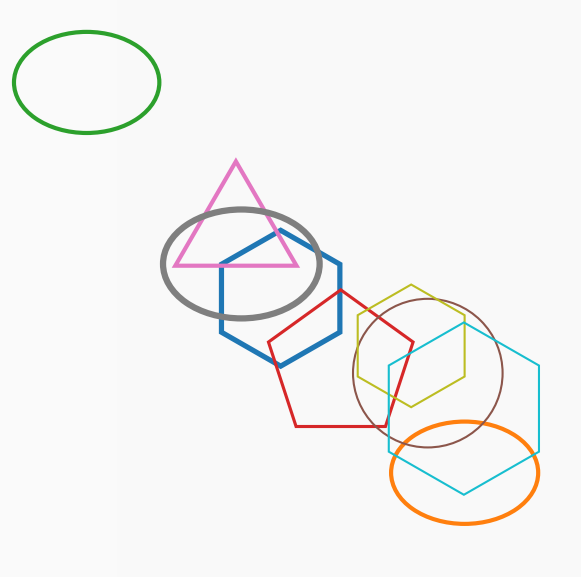[{"shape": "hexagon", "thickness": 2.5, "radius": 0.59, "center": [0.483, 0.483]}, {"shape": "oval", "thickness": 2, "radius": 0.63, "center": [0.799, 0.181]}, {"shape": "oval", "thickness": 2, "radius": 0.63, "center": [0.149, 0.856]}, {"shape": "pentagon", "thickness": 1.5, "radius": 0.65, "center": [0.586, 0.366]}, {"shape": "circle", "thickness": 1, "radius": 0.64, "center": [0.736, 0.353]}, {"shape": "triangle", "thickness": 2, "radius": 0.6, "center": [0.406, 0.599]}, {"shape": "oval", "thickness": 3, "radius": 0.67, "center": [0.415, 0.542]}, {"shape": "hexagon", "thickness": 1, "radius": 0.53, "center": [0.707, 0.4]}, {"shape": "hexagon", "thickness": 1, "radius": 0.75, "center": [0.798, 0.292]}]